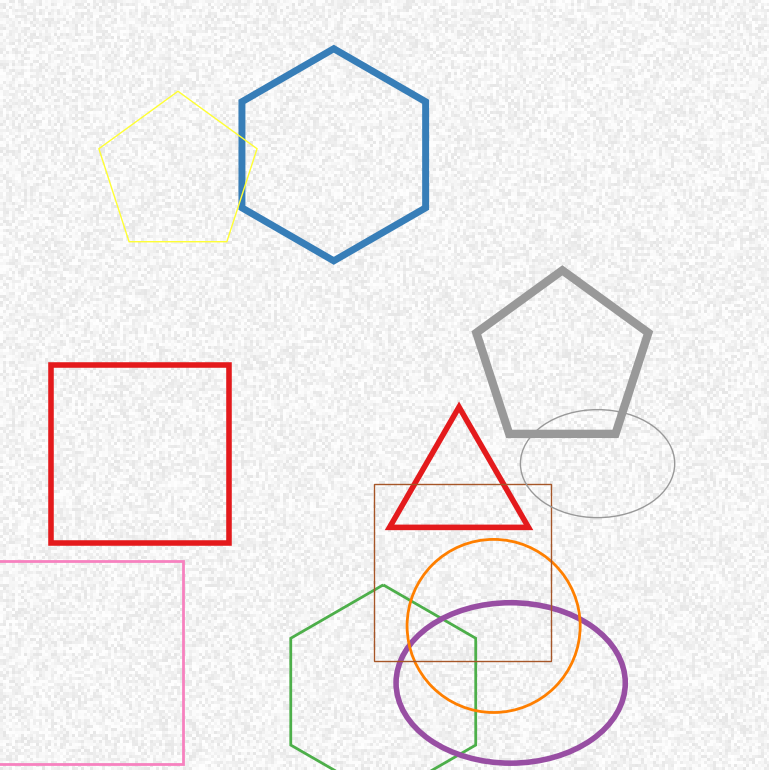[{"shape": "triangle", "thickness": 2, "radius": 0.52, "center": [0.596, 0.367]}, {"shape": "square", "thickness": 2, "radius": 0.58, "center": [0.182, 0.41]}, {"shape": "hexagon", "thickness": 2.5, "radius": 0.69, "center": [0.433, 0.799]}, {"shape": "hexagon", "thickness": 1, "radius": 0.69, "center": [0.498, 0.102]}, {"shape": "oval", "thickness": 2, "radius": 0.74, "center": [0.663, 0.113]}, {"shape": "circle", "thickness": 1, "radius": 0.56, "center": [0.641, 0.187]}, {"shape": "pentagon", "thickness": 0.5, "radius": 0.54, "center": [0.231, 0.773]}, {"shape": "square", "thickness": 0.5, "radius": 0.57, "center": [0.601, 0.256]}, {"shape": "square", "thickness": 1, "radius": 0.66, "center": [0.106, 0.139]}, {"shape": "pentagon", "thickness": 3, "radius": 0.59, "center": [0.73, 0.532]}, {"shape": "oval", "thickness": 0.5, "radius": 0.5, "center": [0.776, 0.398]}]